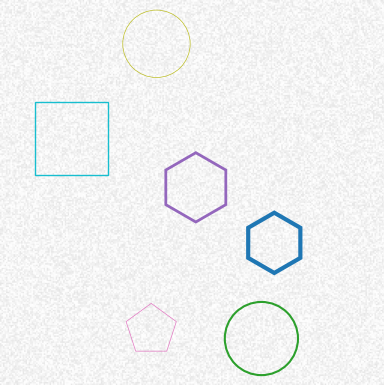[{"shape": "hexagon", "thickness": 3, "radius": 0.39, "center": [0.712, 0.369]}, {"shape": "circle", "thickness": 1.5, "radius": 0.48, "center": [0.679, 0.121]}, {"shape": "hexagon", "thickness": 2, "radius": 0.45, "center": [0.509, 0.513]}, {"shape": "pentagon", "thickness": 0.5, "radius": 0.34, "center": [0.393, 0.143]}, {"shape": "circle", "thickness": 0.5, "radius": 0.44, "center": [0.406, 0.886]}, {"shape": "square", "thickness": 1, "radius": 0.48, "center": [0.187, 0.639]}]